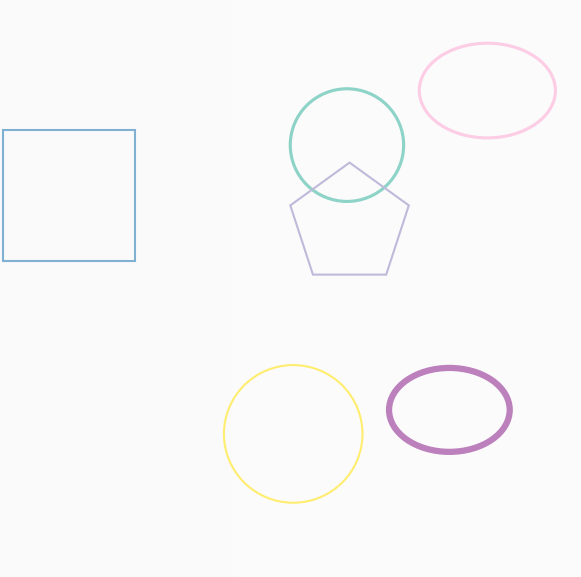[{"shape": "circle", "thickness": 1.5, "radius": 0.49, "center": [0.597, 0.748]}, {"shape": "pentagon", "thickness": 1, "radius": 0.54, "center": [0.601, 0.61]}, {"shape": "square", "thickness": 1, "radius": 0.57, "center": [0.118, 0.661]}, {"shape": "oval", "thickness": 1.5, "radius": 0.59, "center": [0.838, 0.842]}, {"shape": "oval", "thickness": 3, "radius": 0.52, "center": [0.773, 0.289]}, {"shape": "circle", "thickness": 1, "radius": 0.6, "center": [0.504, 0.248]}]